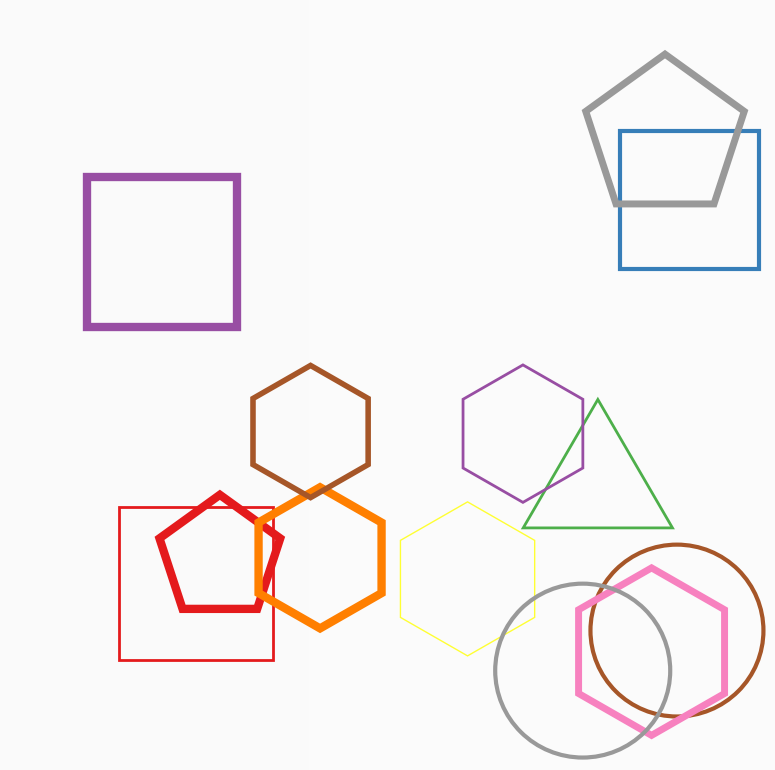[{"shape": "square", "thickness": 1, "radius": 0.5, "center": [0.253, 0.242]}, {"shape": "pentagon", "thickness": 3, "radius": 0.41, "center": [0.284, 0.276]}, {"shape": "square", "thickness": 1.5, "radius": 0.45, "center": [0.889, 0.74]}, {"shape": "triangle", "thickness": 1, "radius": 0.56, "center": [0.771, 0.37]}, {"shape": "hexagon", "thickness": 1, "radius": 0.45, "center": [0.675, 0.437]}, {"shape": "square", "thickness": 3, "radius": 0.49, "center": [0.209, 0.673]}, {"shape": "hexagon", "thickness": 3, "radius": 0.46, "center": [0.413, 0.276]}, {"shape": "hexagon", "thickness": 0.5, "radius": 0.5, "center": [0.603, 0.248]}, {"shape": "hexagon", "thickness": 2, "radius": 0.43, "center": [0.401, 0.44]}, {"shape": "circle", "thickness": 1.5, "radius": 0.56, "center": [0.873, 0.181]}, {"shape": "hexagon", "thickness": 2.5, "radius": 0.54, "center": [0.841, 0.154]}, {"shape": "circle", "thickness": 1.5, "radius": 0.56, "center": [0.752, 0.129]}, {"shape": "pentagon", "thickness": 2.5, "radius": 0.54, "center": [0.858, 0.822]}]